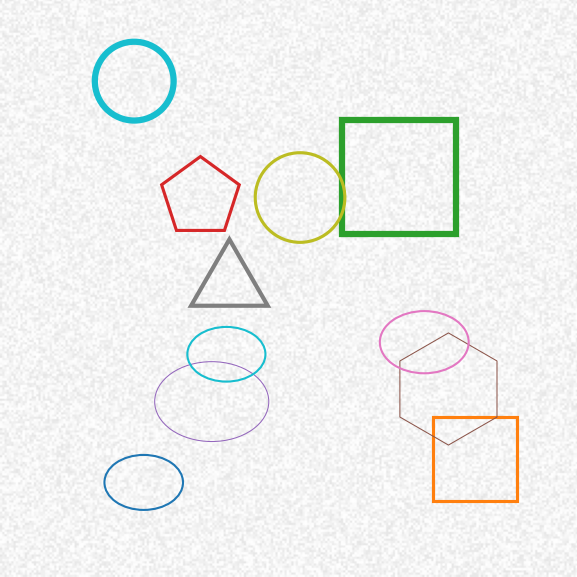[{"shape": "oval", "thickness": 1, "radius": 0.34, "center": [0.249, 0.164]}, {"shape": "square", "thickness": 1.5, "radius": 0.36, "center": [0.822, 0.204]}, {"shape": "square", "thickness": 3, "radius": 0.49, "center": [0.691, 0.693]}, {"shape": "pentagon", "thickness": 1.5, "radius": 0.35, "center": [0.347, 0.657]}, {"shape": "oval", "thickness": 0.5, "radius": 0.49, "center": [0.367, 0.304]}, {"shape": "hexagon", "thickness": 0.5, "radius": 0.49, "center": [0.777, 0.326]}, {"shape": "oval", "thickness": 1, "radius": 0.38, "center": [0.735, 0.407]}, {"shape": "triangle", "thickness": 2, "radius": 0.38, "center": [0.397, 0.508]}, {"shape": "circle", "thickness": 1.5, "radius": 0.39, "center": [0.52, 0.657]}, {"shape": "circle", "thickness": 3, "radius": 0.34, "center": [0.232, 0.859]}, {"shape": "oval", "thickness": 1, "radius": 0.34, "center": [0.392, 0.386]}]